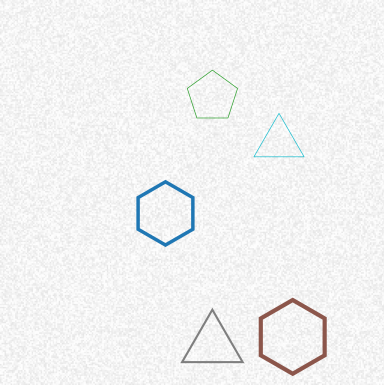[{"shape": "hexagon", "thickness": 2.5, "radius": 0.41, "center": [0.43, 0.446]}, {"shape": "pentagon", "thickness": 0.5, "radius": 0.34, "center": [0.552, 0.749]}, {"shape": "hexagon", "thickness": 3, "radius": 0.48, "center": [0.76, 0.125]}, {"shape": "triangle", "thickness": 1.5, "radius": 0.45, "center": [0.552, 0.105]}, {"shape": "triangle", "thickness": 0.5, "radius": 0.38, "center": [0.725, 0.63]}]